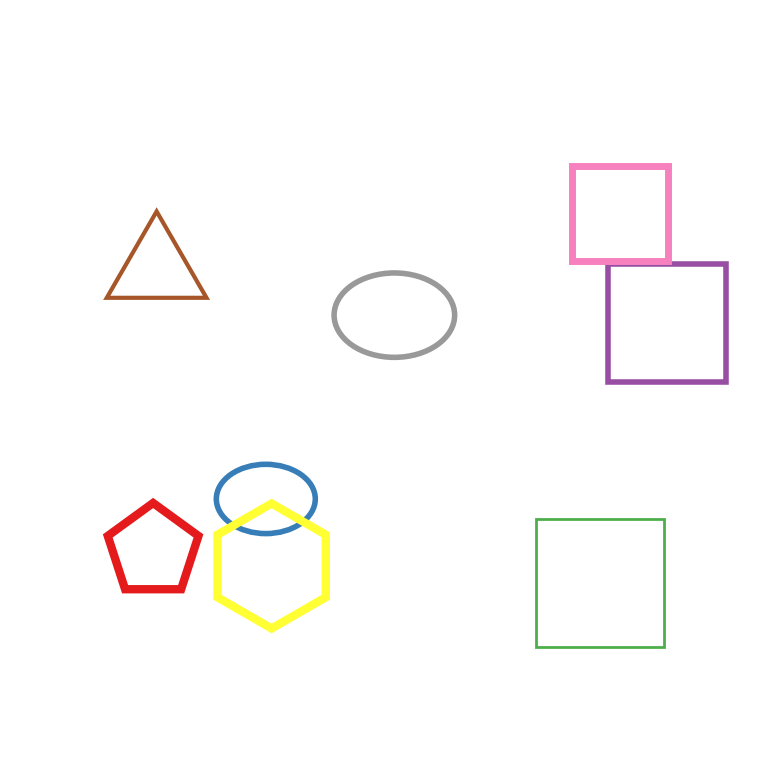[{"shape": "pentagon", "thickness": 3, "radius": 0.31, "center": [0.199, 0.285]}, {"shape": "oval", "thickness": 2, "radius": 0.32, "center": [0.345, 0.352]}, {"shape": "square", "thickness": 1, "radius": 0.42, "center": [0.779, 0.243]}, {"shape": "square", "thickness": 2, "radius": 0.38, "center": [0.867, 0.58]}, {"shape": "hexagon", "thickness": 3, "radius": 0.41, "center": [0.353, 0.265]}, {"shape": "triangle", "thickness": 1.5, "radius": 0.37, "center": [0.203, 0.651]}, {"shape": "square", "thickness": 2.5, "radius": 0.31, "center": [0.805, 0.723]}, {"shape": "oval", "thickness": 2, "radius": 0.39, "center": [0.512, 0.591]}]